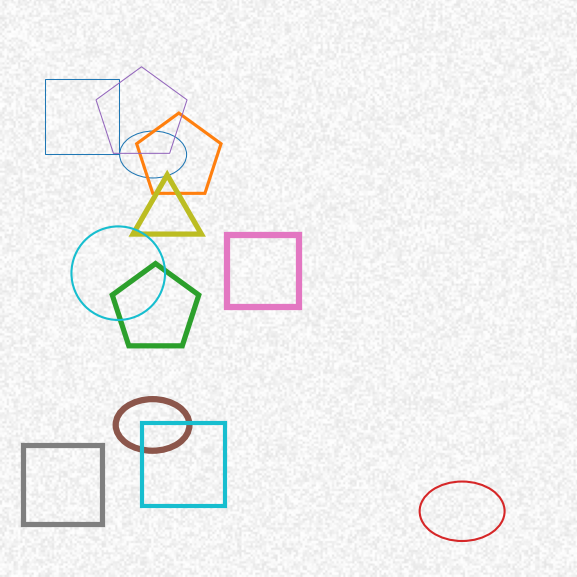[{"shape": "square", "thickness": 0.5, "radius": 0.32, "center": [0.142, 0.797]}, {"shape": "oval", "thickness": 0.5, "radius": 0.29, "center": [0.265, 0.732]}, {"shape": "pentagon", "thickness": 1.5, "radius": 0.38, "center": [0.31, 0.727]}, {"shape": "pentagon", "thickness": 2.5, "radius": 0.39, "center": [0.269, 0.464]}, {"shape": "oval", "thickness": 1, "radius": 0.37, "center": [0.8, 0.114]}, {"shape": "pentagon", "thickness": 0.5, "radius": 0.41, "center": [0.245, 0.801]}, {"shape": "oval", "thickness": 3, "radius": 0.32, "center": [0.264, 0.263]}, {"shape": "square", "thickness": 3, "radius": 0.31, "center": [0.456, 0.53]}, {"shape": "square", "thickness": 2.5, "radius": 0.34, "center": [0.108, 0.16]}, {"shape": "triangle", "thickness": 2.5, "radius": 0.34, "center": [0.29, 0.628]}, {"shape": "circle", "thickness": 1, "radius": 0.41, "center": [0.205, 0.526]}, {"shape": "square", "thickness": 2, "radius": 0.36, "center": [0.318, 0.194]}]